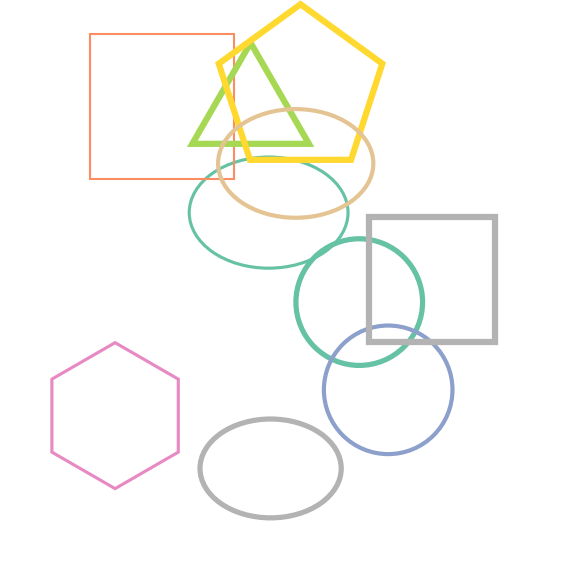[{"shape": "oval", "thickness": 1.5, "radius": 0.69, "center": [0.465, 0.631]}, {"shape": "circle", "thickness": 2.5, "radius": 0.55, "center": [0.622, 0.476]}, {"shape": "square", "thickness": 1, "radius": 0.62, "center": [0.28, 0.815]}, {"shape": "circle", "thickness": 2, "radius": 0.56, "center": [0.672, 0.324]}, {"shape": "hexagon", "thickness": 1.5, "radius": 0.63, "center": [0.199, 0.279]}, {"shape": "triangle", "thickness": 3, "radius": 0.58, "center": [0.434, 0.808]}, {"shape": "pentagon", "thickness": 3, "radius": 0.74, "center": [0.52, 0.843]}, {"shape": "oval", "thickness": 2, "radius": 0.67, "center": [0.512, 0.716]}, {"shape": "square", "thickness": 3, "radius": 0.55, "center": [0.748, 0.515]}, {"shape": "oval", "thickness": 2.5, "radius": 0.61, "center": [0.469, 0.188]}]